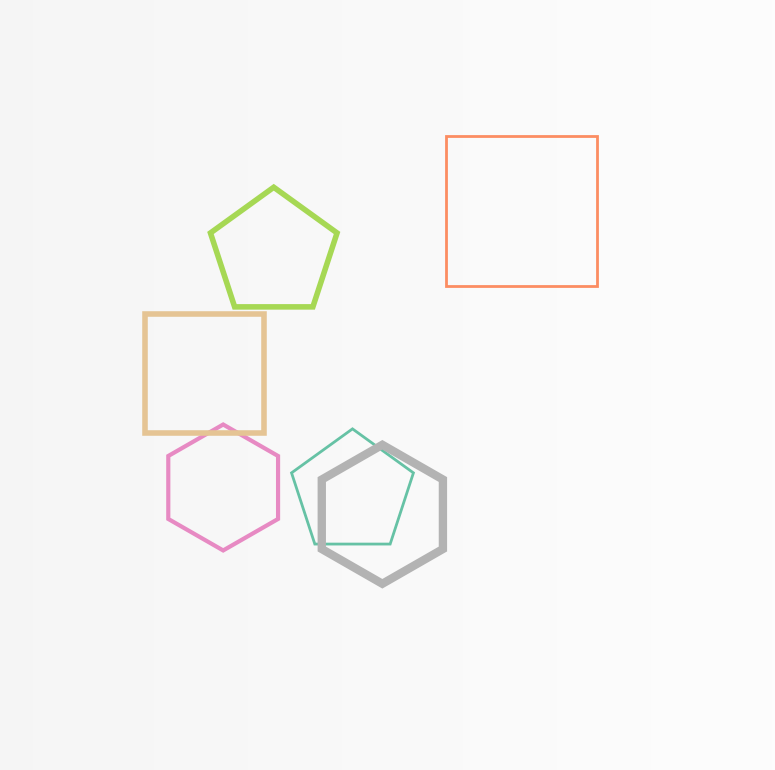[{"shape": "pentagon", "thickness": 1, "radius": 0.41, "center": [0.455, 0.36]}, {"shape": "square", "thickness": 1, "radius": 0.49, "center": [0.673, 0.727]}, {"shape": "hexagon", "thickness": 1.5, "radius": 0.41, "center": [0.288, 0.367]}, {"shape": "pentagon", "thickness": 2, "radius": 0.43, "center": [0.353, 0.671]}, {"shape": "square", "thickness": 2, "radius": 0.39, "center": [0.264, 0.515]}, {"shape": "hexagon", "thickness": 3, "radius": 0.45, "center": [0.493, 0.332]}]